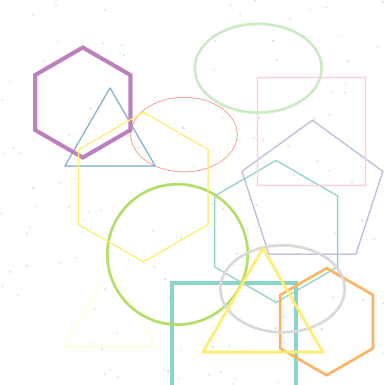[{"shape": "hexagon", "thickness": 1, "radius": 0.92, "center": [0.717, 0.399]}, {"shape": "square", "thickness": 3, "radius": 0.8, "center": [0.608, 0.106]}, {"shape": "triangle", "thickness": 0.5, "radius": 0.69, "center": [0.287, 0.169]}, {"shape": "pentagon", "thickness": 1, "radius": 0.96, "center": [0.811, 0.495]}, {"shape": "oval", "thickness": 0.5, "radius": 0.69, "center": [0.478, 0.65]}, {"shape": "triangle", "thickness": 1, "radius": 0.68, "center": [0.286, 0.636]}, {"shape": "hexagon", "thickness": 2, "radius": 0.69, "center": [0.848, 0.164]}, {"shape": "circle", "thickness": 2, "radius": 0.91, "center": [0.461, 0.339]}, {"shape": "square", "thickness": 1, "radius": 0.7, "center": [0.807, 0.66]}, {"shape": "oval", "thickness": 2, "radius": 0.81, "center": [0.734, 0.25]}, {"shape": "hexagon", "thickness": 3, "radius": 0.71, "center": [0.215, 0.734]}, {"shape": "oval", "thickness": 2, "radius": 0.82, "center": [0.671, 0.823]}, {"shape": "triangle", "thickness": 2, "radius": 0.9, "center": [0.683, 0.175]}, {"shape": "hexagon", "thickness": 1, "radius": 0.97, "center": [0.372, 0.514]}]